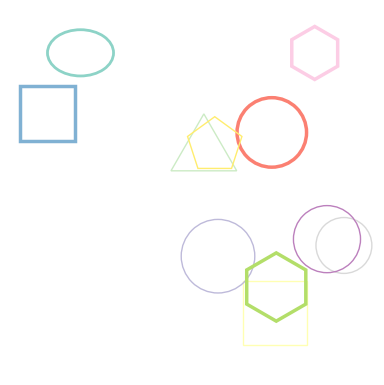[{"shape": "oval", "thickness": 2, "radius": 0.43, "center": [0.209, 0.863]}, {"shape": "square", "thickness": 1, "radius": 0.42, "center": [0.715, 0.188]}, {"shape": "circle", "thickness": 1, "radius": 0.48, "center": [0.566, 0.335]}, {"shape": "circle", "thickness": 2.5, "radius": 0.45, "center": [0.706, 0.656]}, {"shape": "square", "thickness": 2.5, "radius": 0.36, "center": [0.122, 0.704]}, {"shape": "hexagon", "thickness": 2.5, "radius": 0.44, "center": [0.718, 0.254]}, {"shape": "hexagon", "thickness": 2.5, "radius": 0.34, "center": [0.817, 0.862]}, {"shape": "circle", "thickness": 1, "radius": 0.36, "center": [0.893, 0.362]}, {"shape": "circle", "thickness": 1, "radius": 0.44, "center": [0.849, 0.379]}, {"shape": "triangle", "thickness": 1, "radius": 0.49, "center": [0.529, 0.606]}, {"shape": "pentagon", "thickness": 1, "radius": 0.37, "center": [0.558, 0.623]}]